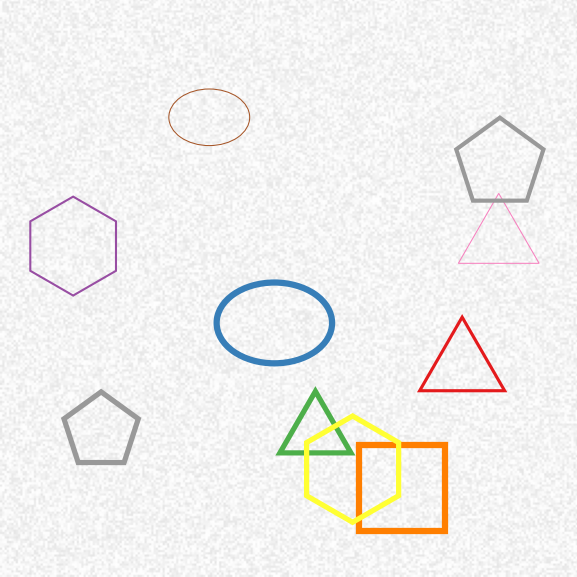[{"shape": "triangle", "thickness": 1.5, "radius": 0.42, "center": [0.8, 0.365]}, {"shape": "oval", "thickness": 3, "radius": 0.5, "center": [0.475, 0.44]}, {"shape": "triangle", "thickness": 2.5, "radius": 0.36, "center": [0.546, 0.25]}, {"shape": "hexagon", "thickness": 1, "radius": 0.43, "center": [0.127, 0.573]}, {"shape": "square", "thickness": 3, "radius": 0.37, "center": [0.696, 0.155]}, {"shape": "hexagon", "thickness": 2.5, "radius": 0.46, "center": [0.611, 0.187]}, {"shape": "oval", "thickness": 0.5, "radius": 0.35, "center": [0.362, 0.796]}, {"shape": "triangle", "thickness": 0.5, "radius": 0.4, "center": [0.864, 0.584]}, {"shape": "pentagon", "thickness": 2, "radius": 0.4, "center": [0.866, 0.716]}, {"shape": "pentagon", "thickness": 2.5, "radius": 0.34, "center": [0.175, 0.253]}]